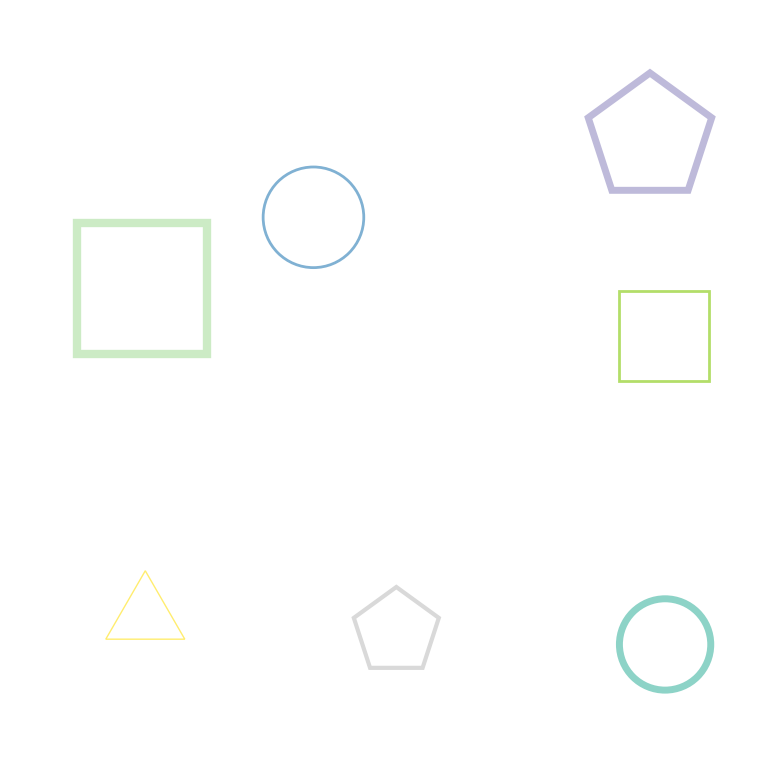[{"shape": "circle", "thickness": 2.5, "radius": 0.3, "center": [0.864, 0.163]}, {"shape": "pentagon", "thickness": 2.5, "radius": 0.42, "center": [0.844, 0.821]}, {"shape": "circle", "thickness": 1, "radius": 0.33, "center": [0.407, 0.718]}, {"shape": "square", "thickness": 1, "radius": 0.29, "center": [0.863, 0.564]}, {"shape": "pentagon", "thickness": 1.5, "radius": 0.29, "center": [0.515, 0.18]}, {"shape": "square", "thickness": 3, "radius": 0.42, "center": [0.184, 0.625]}, {"shape": "triangle", "thickness": 0.5, "radius": 0.3, "center": [0.189, 0.2]}]